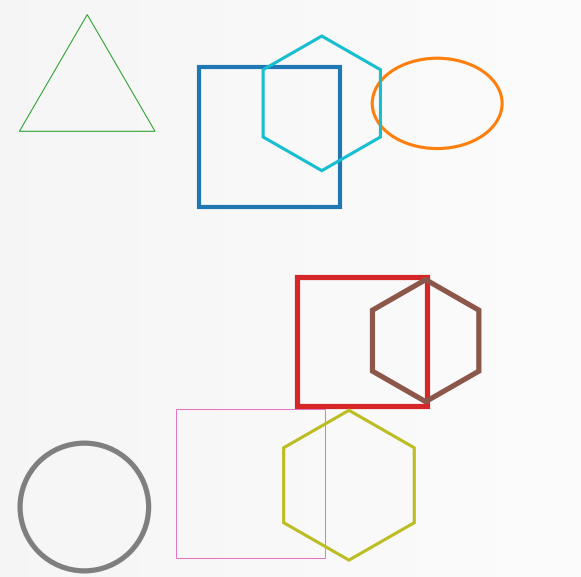[{"shape": "square", "thickness": 2, "radius": 0.6, "center": [0.463, 0.762]}, {"shape": "oval", "thickness": 1.5, "radius": 0.56, "center": [0.752, 0.82]}, {"shape": "triangle", "thickness": 0.5, "radius": 0.67, "center": [0.15, 0.839]}, {"shape": "square", "thickness": 2.5, "radius": 0.56, "center": [0.623, 0.408]}, {"shape": "hexagon", "thickness": 2.5, "radius": 0.53, "center": [0.732, 0.409]}, {"shape": "square", "thickness": 0.5, "radius": 0.64, "center": [0.431, 0.162]}, {"shape": "circle", "thickness": 2.5, "radius": 0.55, "center": [0.145, 0.121]}, {"shape": "hexagon", "thickness": 1.5, "radius": 0.65, "center": [0.6, 0.159]}, {"shape": "hexagon", "thickness": 1.5, "radius": 0.58, "center": [0.554, 0.82]}]